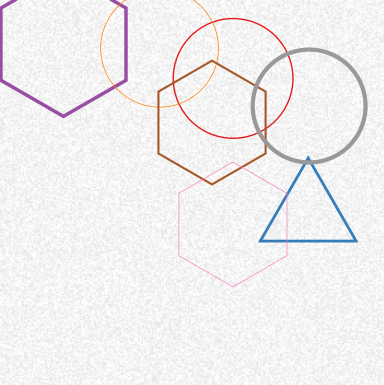[{"shape": "circle", "thickness": 1, "radius": 0.78, "center": [0.605, 0.796]}, {"shape": "triangle", "thickness": 2, "radius": 0.72, "center": [0.801, 0.446]}, {"shape": "hexagon", "thickness": 2.5, "radius": 0.94, "center": [0.165, 0.885]}, {"shape": "circle", "thickness": 0.5, "radius": 0.77, "center": [0.414, 0.875]}, {"shape": "hexagon", "thickness": 1.5, "radius": 0.8, "center": [0.551, 0.682]}, {"shape": "hexagon", "thickness": 0.5, "radius": 0.81, "center": [0.605, 0.417]}, {"shape": "circle", "thickness": 3, "radius": 0.73, "center": [0.803, 0.725]}]